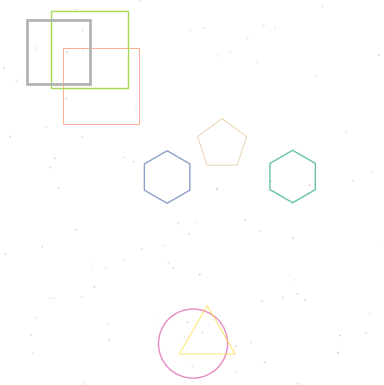[{"shape": "hexagon", "thickness": 1, "radius": 0.34, "center": [0.76, 0.542]}, {"shape": "square", "thickness": 0.5, "radius": 0.49, "center": [0.263, 0.778]}, {"shape": "hexagon", "thickness": 1, "radius": 0.34, "center": [0.434, 0.54]}, {"shape": "circle", "thickness": 1, "radius": 0.45, "center": [0.501, 0.108]}, {"shape": "square", "thickness": 1, "radius": 0.5, "center": [0.233, 0.871]}, {"shape": "triangle", "thickness": 0.5, "radius": 0.42, "center": [0.538, 0.122]}, {"shape": "pentagon", "thickness": 0.5, "radius": 0.33, "center": [0.577, 0.625]}, {"shape": "square", "thickness": 2, "radius": 0.41, "center": [0.151, 0.865]}]